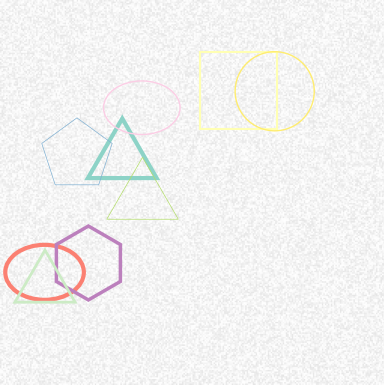[{"shape": "triangle", "thickness": 3, "radius": 0.52, "center": [0.318, 0.589]}, {"shape": "square", "thickness": 1.5, "radius": 0.5, "center": [0.62, 0.765]}, {"shape": "oval", "thickness": 3, "radius": 0.51, "center": [0.116, 0.293]}, {"shape": "pentagon", "thickness": 0.5, "radius": 0.48, "center": [0.2, 0.598]}, {"shape": "triangle", "thickness": 0.5, "radius": 0.54, "center": [0.37, 0.484]}, {"shape": "oval", "thickness": 1, "radius": 0.5, "center": [0.368, 0.72]}, {"shape": "hexagon", "thickness": 2.5, "radius": 0.48, "center": [0.23, 0.317]}, {"shape": "triangle", "thickness": 2, "radius": 0.45, "center": [0.117, 0.26]}, {"shape": "circle", "thickness": 1, "radius": 0.51, "center": [0.714, 0.763]}]